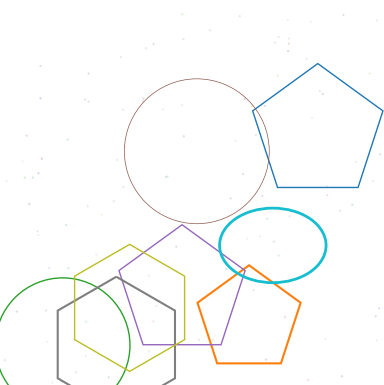[{"shape": "pentagon", "thickness": 1, "radius": 0.89, "center": [0.825, 0.657]}, {"shape": "pentagon", "thickness": 1.5, "radius": 0.7, "center": [0.647, 0.17]}, {"shape": "circle", "thickness": 1, "radius": 0.87, "center": [0.163, 0.103]}, {"shape": "pentagon", "thickness": 1, "radius": 0.86, "center": [0.473, 0.244]}, {"shape": "circle", "thickness": 0.5, "radius": 0.94, "center": [0.511, 0.607]}, {"shape": "hexagon", "thickness": 1.5, "radius": 0.88, "center": [0.302, 0.105]}, {"shape": "hexagon", "thickness": 1, "radius": 0.82, "center": [0.337, 0.2]}, {"shape": "oval", "thickness": 2, "radius": 0.69, "center": [0.709, 0.363]}]